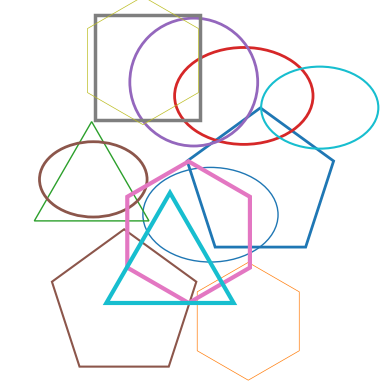[{"shape": "pentagon", "thickness": 2, "radius": 1.0, "center": [0.676, 0.52]}, {"shape": "oval", "thickness": 1, "radius": 0.88, "center": [0.547, 0.442]}, {"shape": "hexagon", "thickness": 0.5, "radius": 0.77, "center": [0.645, 0.165]}, {"shape": "triangle", "thickness": 1, "radius": 0.86, "center": [0.238, 0.512]}, {"shape": "oval", "thickness": 2, "radius": 0.9, "center": [0.633, 0.751]}, {"shape": "circle", "thickness": 2, "radius": 0.83, "center": [0.503, 0.787]}, {"shape": "pentagon", "thickness": 1.5, "radius": 0.99, "center": [0.322, 0.207]}, {"shape": "oval", "thickness": 2, "radius": 0.7, "center": [0.242, 0.534]}, {"shape": "hexagon", "thickness": 3, "radius": 0.92, "center": [0.49, 0.397]}, {"shape": "square", "thickness": 2.5, "radius": 0.68, "center": [0.383, 0.825]}, {"shape": "hexagon", "thickness": 0.5, "radius": 0.83, "center": [0.371, 0.843]}, {"shape": "oval", "thickness": 1.5, "radius": 0.76, "center": [0.831, 0.72]}, {"shape": "triangle", "thickness": 3, "radius": 0.95, "center": [0.442, 0.308]}]